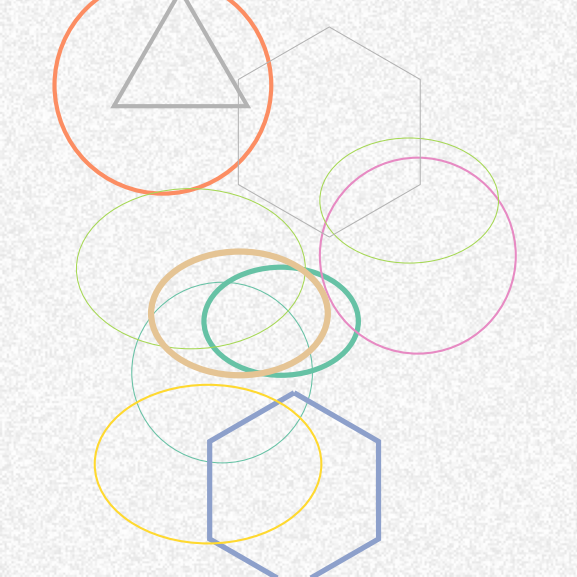[{"shape": "oval", "thickness": 2.5, "radius": 0.67, "center": [0.487, 0.443]}, {"shape": "circle", "thickness": 0.5, "radius": 0.78, "center": [0.385, 0.354]}, {"shape": "circle", "thickness": 2, "radius": 0.94, "center": [0.282, 0.852]}, {"shape": "hexagon", "thickness": 2.5, "radius": 0.84, "center": [0.509, 0.15]}, {"shape": "circle", "thickness": 1, "radius": 0.85, "center": [0.723, 0.556]}, {"shape": "oval", "thickness": 0.5, "radius": 0.99, "center": [0.331, 0.534]}, {"shape": "oval", "thickness": 0.5, "radius": 0.77, "center": [0.709, 0.652]}, {"shape": "oval", "thickness": 1, "radius": 0.98, "center": [0.36, 0.195]}, {"shape": "oval", "thickness": 3, "radius": 0.76, "center": [0.415, 0.456]}, {"shape": "hexagon", "thickness": 0.5, "radius": 0.91, "center": [0.57, 0.771]}, {"shape": "triangle", "thickness": 2, "radius": 0.67, "center": [0.313, 0.882]}]